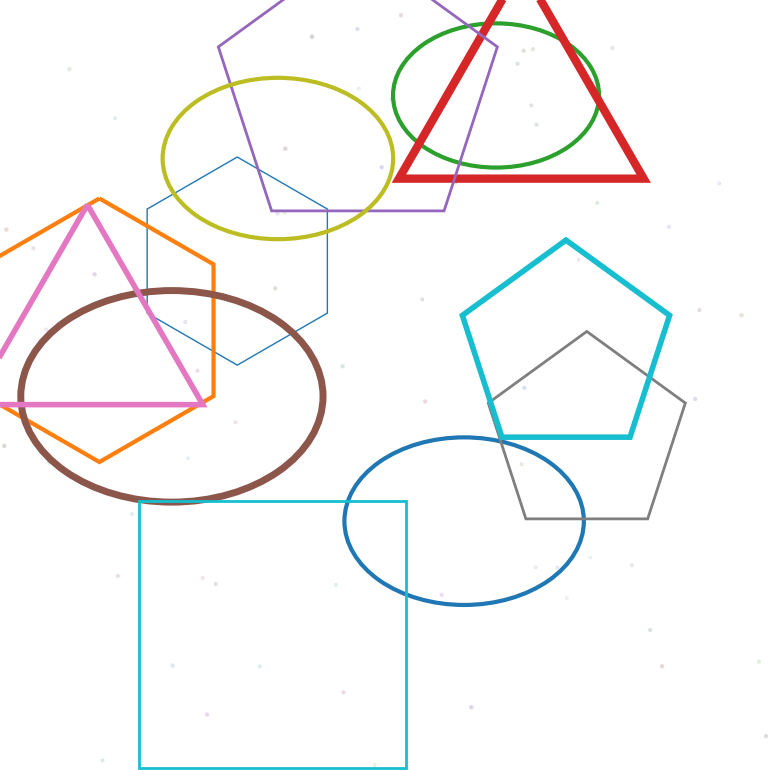[{"shape": "hexagon", "thickness": 0.5, "radius": 0.68, "center": [0.308, 0.661]}, {"shape": "oval", "thickness": 1.5, "radius": 0.78, "center": [0.603, 0.323]}, {"shape": "hexagon", "thickness": 1.5, "radius": 0.86, "center": [0.129, 0.571]}, {"shape": "oval", "thickness": 1.5, "radius": 0.67, "center": [0.644, 0.876]}, {"shape": "triangle", "thickness": 3, "radius": 0.92, "center": [0.677, 0.86]}, {"shape": "pentagon", "thickness": 1, "radius": 0.95, "center": [0.465, 0.88]}, {"shape": "oval", "thickness": 2.5, "radius": 0.98, "center": [0.223, 0.485]}, {"shape": "triangle", "thickness": 2, "radius": 0.87, "center": [0.114, 0.561]}, {"shape": "pentagon", "thickness": 1, "radius": 0.67, "center": [0.762, 0.435]}, {"shape": "oval", "thickness": 1.5, "radius": 0.75, "center": [0.361, 0.794]}, {"shape": "pentagon", "thickness": 2, "radius": 0.71, "center": [0.735, 0.547]}, {"shape": "square", "thickness": 1, "radius": 0.87, "center": [0.353, 0.176]}]